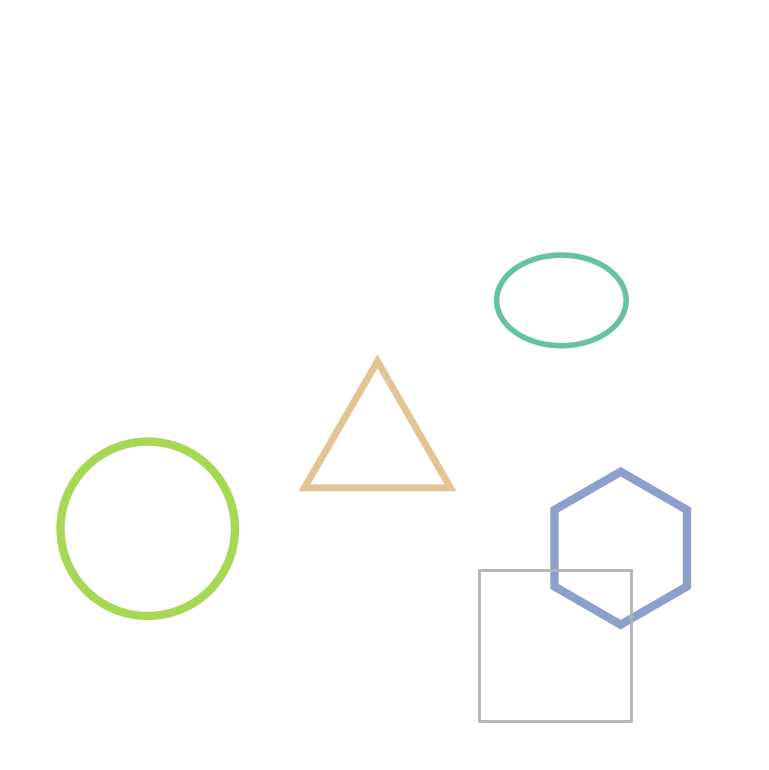[{"shape": "oval", "thickness": 2, "radius": 0.42, "center": [0.729, 0.61]}, {"shape": "hexagon", "thickness": 3, "radius": 0.5, "center": [0.806, 0.288]}, {"shape": "circle", "thickness": 3, "radius": 0.57, "center": [0.192, 0.313]}, {"shape": "triangle", "thickness": 2.5, "radius": 0.55, "center": [0.49, 0.421]}, {"shape": "square", "thickness": 1, "radius": 0.49, "center": [0.721, 0.162]}]